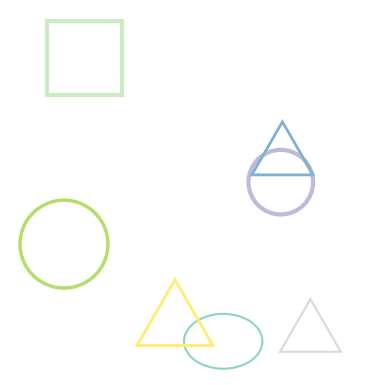[{"shape": "oval", "thickness": 1.5, "radius": 0.51, "center": [0.58, 0.114]}, {"shape": "circle", "thickness": 3, "radius": 0.42, "center": [0.729, 0.527]}, {"shape": "triangle", "thickness": 2, "radius": 0.46, "center": [0.734, 0.592]}, {"shape": "circle", "thickness": 2.5, "radius": 0.57, "center": [0.166, 0.366]}, {"shape": "triangle", "thickness": 1.5, "radius": 0.46, "center": [0.806, 0.132]}, {"shape": "square", "thickness": 3, "radius": 0.48, "center": [0.219, 0.849]}, {"shape": "triangle", "thickness": 2, "radius": 0.57, "center": [0.454, 0.16]}]